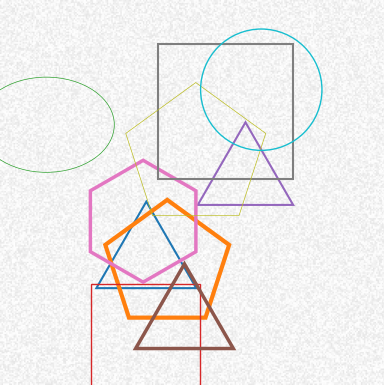[{"shape": "triangle", "thickness": 1.5, "radius": 0.75, "center": [0.38, 0.326]}, {"shape": "pentagon", "thickness": 3, "radius": 0.85, "center": [0.434, 0.312]}, {"shape": "oval", "thickness": 0.5, "radius": 0.88, "center": [0.12, 0.676]}, {"shape": "square", "thickness": 1, "radius": 0.71, "center": [0.378, 0.12]}, {"shape": "triangle", "thickness": 1.5, "radius": 0.71, "center": [0.638, 0.539]}, {"shape": "triangle", "thickness": 2.5, "radius": 0.73, "center": [0.479, 0.168]}, {"shape": "hexagon", "thickness": 2.5, "radius": 0.79, "center": [0.372, 0.425]}, {"shape": "square", "thickness": 1.5, "radius": 0.88, "center": [0.585, 0.71]}, {"shape": "pentagon", "thickness": 0.5, "radius": 0.96, "center": [0.508, 0.594]}, {"shape": "circle", "thickness": 1, "radius": 0.79, "center": [0.679, 0.767]}]